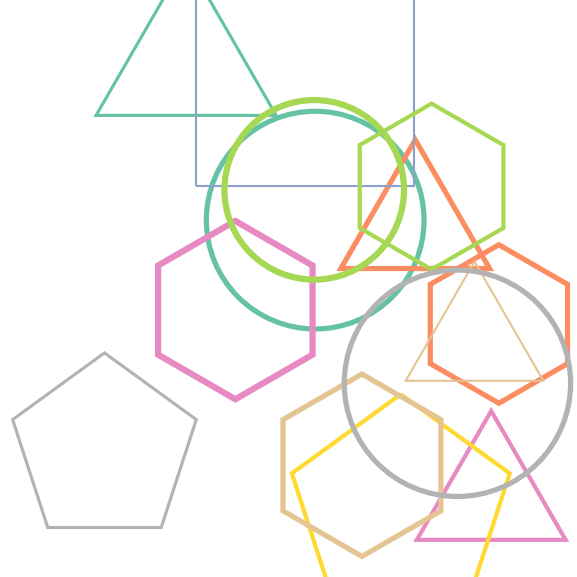[{"shape": "circle", "thickness": 2.5, "radius": 0.94, "center": [0.546, 0.618]}, {"shape": "triangle", "thickness": 1.5, "radius": 0.9, "center": [0.322, 0.889]}, {"shape": "hexagon", "thickness": 2.5, "radius": 0.69, "center": [0.864, 0.438]}, {"shape": "triangle", "thickness": 2.5, "radius": 0.74, "center": [0.719, 0.609]}, {"shape": "square", "thickness": 1, "radius": 0.94, "center": [0.528, 0.867]}, {"shape": "triangle", "thickness": 2, "radius": 0.74, "center": [0.851, 0.139]}, {"shape": "hexagon", "thickness": 3, "radius": 0.77, "center": [0.408, 0.462]}, {"shape": "circle", "thickness": 3, "radius": 0.78, "center": [0.544, 0.67]}, {"shape": "hexagon", "thickness": 2, "radius": 0.72, "center": [0.747, 0.676]}, {"shape": "pentagon", "thickness": 2, "radius": 0.99, "center": [0.694, 0.118]}, {"shape": "triangle", "thickness": 1, "radius": 0.69, "center": [0.822, 0.409]}, {"shape": "hexagon", "thickness": 2.5, "radius": 0.79, "center": [0.627, 0.194]}, {"shape": "circle", "thickness": 2.5, "radius": 0.98, "center": [0.792, 0.335]}, {"shape": "pentagon", "thickness": 1.5, "radius": 0.84, "center": [0.181, 0.221]}]